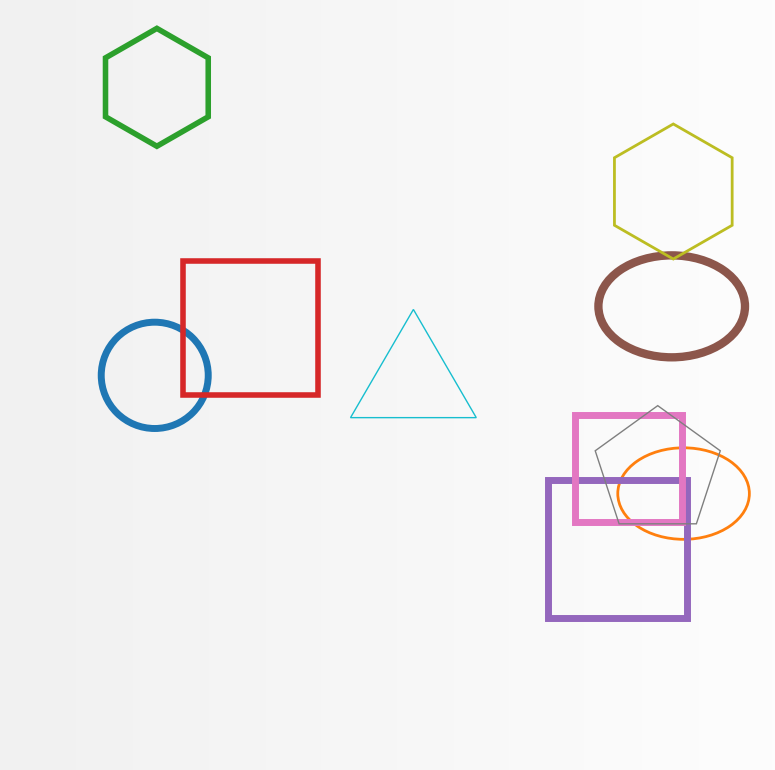[{"shape": "circle", "thickness": 2.5, "radius": 0.35, "center": [0.2, 0.513]}, {"shape": "oval", "thickness": 1, "radius": 0.42, "center": [0.882, 0.359]}, {"shape": "hexagon", "thickness": 2, "radius": 0.38, "center": [0.202, 0.887]}, {"shape": "square", "thickness": 2, "radius": 0.44, "center": [0.324, 0.574]}, {"shape": "square", "thickness": 2.5, "radius": 0.45, "center": [0.797, 0.287]}, {"shape": "oval", "thickness": 3, "radius": 0.47, "center": [0.867, 0.602]}, {"shape": "square", "thickness": 2.5, "radius": 0.35, "center": [0.811, 0.392]}, {"shape": "pentagon", "thickness": 0.5, "radius": 0.42, "center": [0.849, 0.388]}, {"shape": "hexagon", "thickness": 1, "radius": 0.44, "center": [0.869, 0.751]}, {"shape": "triangle", "thickness": 0.5, "radius": 0.47, "center": [0.533, 0.504]}]